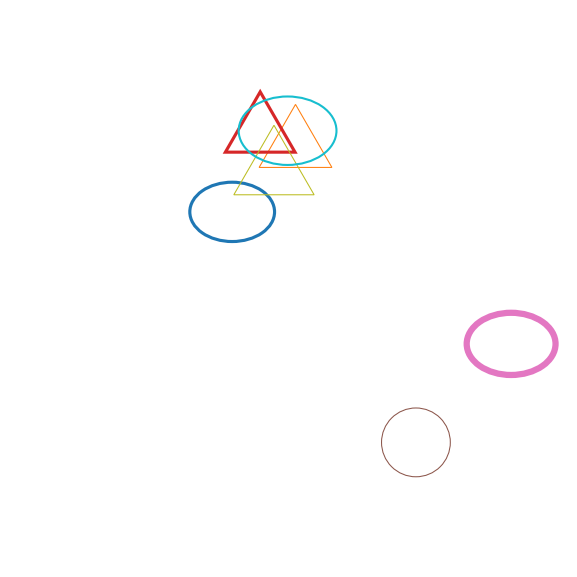[{"shape": "oval", "thickness": 1.5, "radius": 0.37, "center": [0.402, 0.632]}, {"shape": "triangle", "thickness": 0.5, "radius": 0.36, "center": [0.512, 0.746]}, {"shape": "triangle", "thickness": 1.5, "radius": 0.35, "center": [0.451, 0.77]}, {"shape": "circle", "thickness": 0.5, "radius": 0.3, "center": [0.72, 0.233]}, {"shape": "oval", "thickness": 3, "radius": 0.38, "center": [0.885, 0.404]}, {"shape": "triangle", "thickness": 0.5, "radius": 0.4, "center": [0.474, 0.702]}, {"shape": "oval", "thickness": 1, "radius": 0.42, "center": [0.498, 0.773]}]